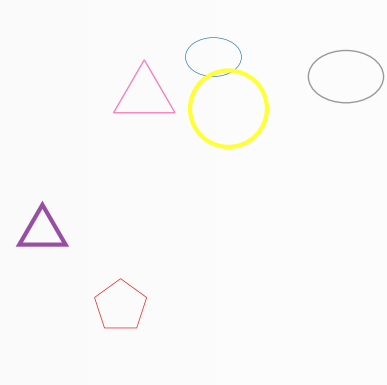[{"shape": "pentagon", "thickness": 0.5, "radius": 0.35, "center": [0.311, 0.205]}, {"shape": "oval", "thickness": 0.5, "radius": 0.36, "center": [0.551, 0.852]}, {"shape": "triangle", "thickness": 3, "radius": 0.34, "center": [0.109, 0.399]}, {"shape": "circle", "thickness": 3, "radius": 0.5, "center": [0.59, 0.718]}, {"shape": "triangle", "thickness": 1, "radius": 0.46, "center": [0.372, 0.753]}, {"shape": "oval", "thickness": 1, "radius": 0.49, "center": [0.893, 0.801]}]